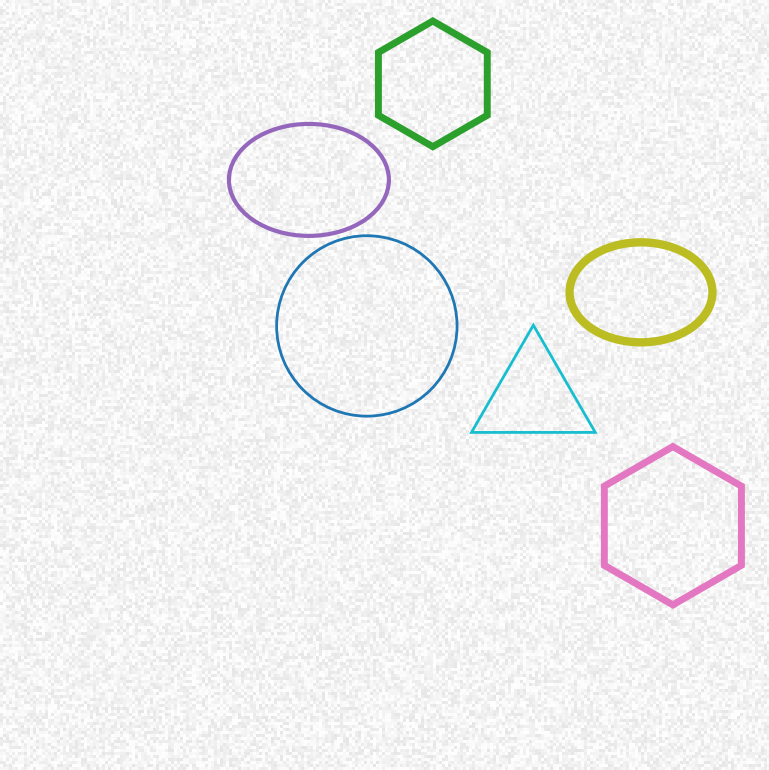[{"shape": "circle", "thickness": 1, "radius": 0.59, "center": [0.476, 0.577]}, {"shape": "hexagon", "thickness": 2.5, "radius": 0.41, "center": [0.562, 0.891]}, {"shape": "oval", "thickness": 1.5, "radius": 0.52, "center": [0.401, 0.766]}, {"shape": "hexagon", "thickness": 2.5, "radius": 0.51, "center": [0.874, 0.317]}, {"shape": "oval", "thickness": 3, "radius": 0.46, "center": [0.832, 0.62]}, {"shape": "triangle", "thickness": 1, "radius": 0.46, "center": [0.693, 0.485]}]